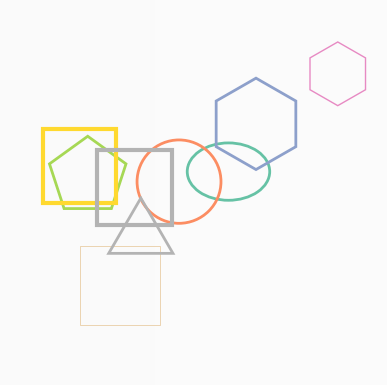[{"shape": "oval", "thickness": 2, "radius": 0.53, "center": [0.59, 0.554]}, {"shape": "circle", "thickness": 2, "radius": 0.54, "center": [0.462, 0.528]}, {"shape": "hexagon", "thickness": 2, "radius": 0.59, "center": [0.661, 0.678]}, {"shape": "hexagon", "thickness": 1, "radius": 0.41, "center": [0.872, 0.808]}, {"shape": "pentagon", "thickness": 2, "radius": 0.52, "center": [0.226, 0.542]}, {"shape": "square", "thickness": 3, "radius": 0.48, "center": [0.205, 0.569]}, {"shape": "square", "thickness": 0.5, "radius": 0.52, "center": [0.309, 0.258]}, {"shape": "triangle", "thickness": 2, "radius": 0.48, "center": [0.363, 0.39]}, {"shape": "square", "thickness": 3, "radius": 0.49, "center": [0.348, 0.514]}]